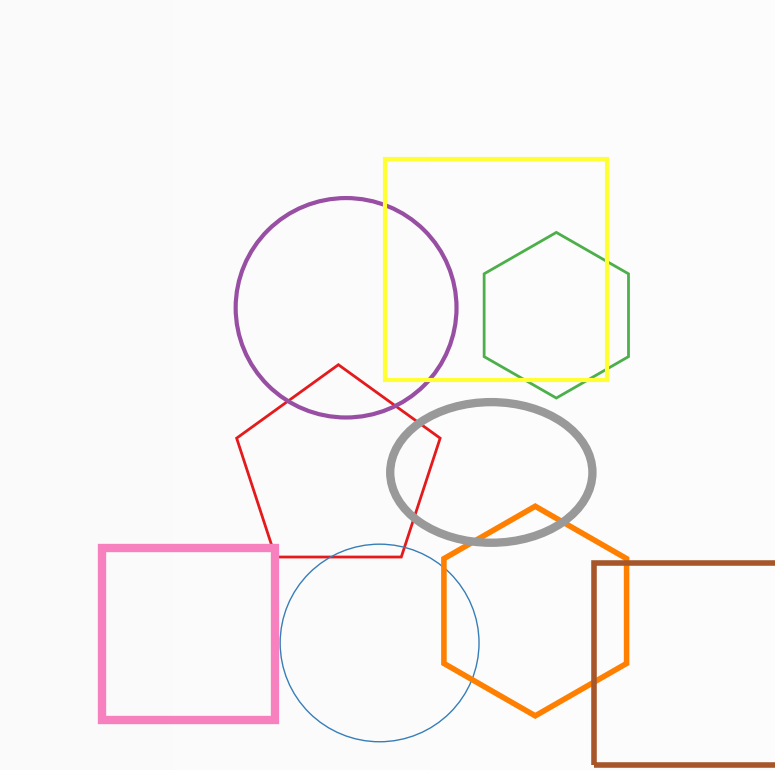[{"shape": "pentagon", "thickness": 1, "radius": 0.69, "center": [0.437, 0.388]}, {"shape": "circle", "thickness": 0.5, "radius": 0.64, "center": [0.49, 0.165]}, {"shape": "hexagon", "thickness": 1, "radius": 0.54, "center": [0.718, 0.591]}, {"shape": "circle", "thickness": 1.5, "radius": 0.71, "center": [0.447, 0.6]}, {"shape": "hexagon", "thickness": 2, "radius": 0.68, "center": [0.691, 0.206]}, {"shape": "square", "thickness": 1.5, "radius": 0.72, "center": [0.64, 0.65]}, {"shape": "square", "thickness": 2, "radius": 0.66, "center": [0.898, 0.138]}, {"shape": "square", "thickness": 3, "radius": 0.56, "center": [0.243, 0.177]}, {"shape": "oval", "thickness": 3, "radius": 0.65, "center": [0.634, 0.386]}]